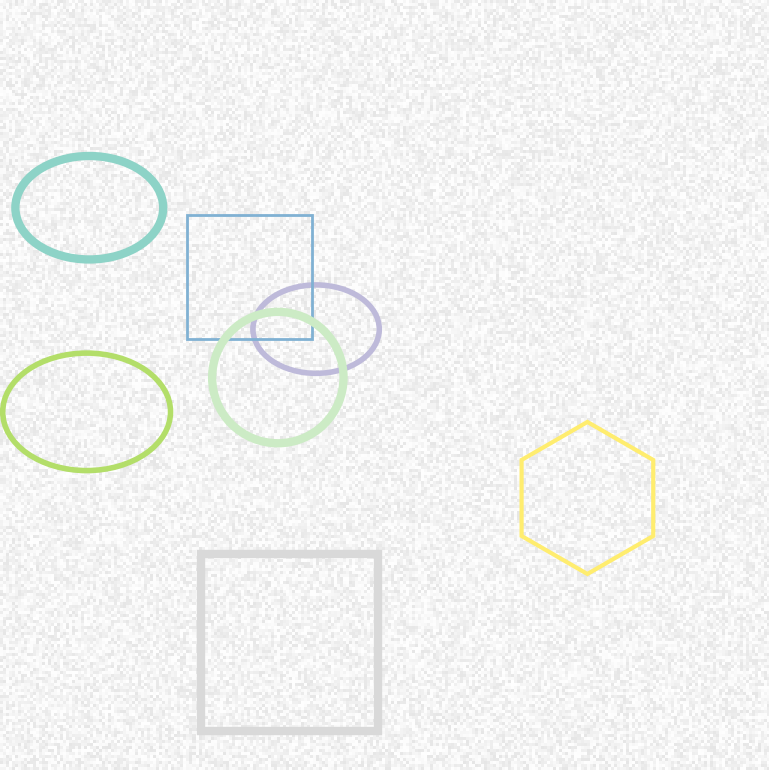[{"shape": "oval", "thickness": 3, "radius": 0.48, "center": [0.116, 0.73]}, {"shape": "oval", "thickness": 2, "radius": 0.41, "center": [0.411, 0.573]}, {"shape": "square", "thickness": 1, "radius": 0.4, "center": [0.324, 0.64]}, {"shape": "oval", "thickness": 2, "radius": 0.54, "center": [0.113, 0.465]}, {"shape": "square", "thickness": 3, "radius": 0.57, "center": [0.377, 0.166]}, {"shape": "circle", "thickness": 3, "radius": 0.43, "center": [0.361, 0.51]}, {"shape": "hexagon", "thickness": 1.5, "radius": 0.49, "center": [0.763, 0.353]}]